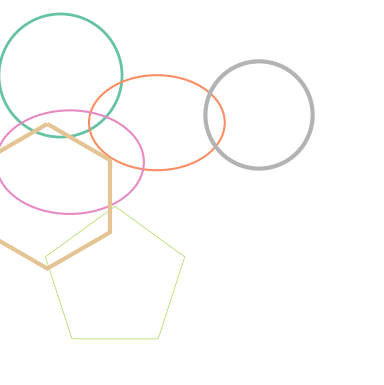[{"shape": "circle", "thickness": 2, "radius": 0.8, "center": [0.157, 0.804]}, {"shape": "oval", "thickness": 1.5, "radius": 0.88, "center": [0.407, 0.681]}, {"shape": "oval", "thickness": 1.5, "radius": 0.96, "center": [0.182, 0.579]}, {"shape": "pentagon", "thickness": 0.5, "radius": 0.95, "center": [0.299, 0.274]}, {"shape": "hexagon", "thickness": 3, "radius": 0.94, "center": [0.123, 0.49]}, {"shape": "circle", "thickness": 3, "radius": 0.7, "center": [0.673, 0.701]}]